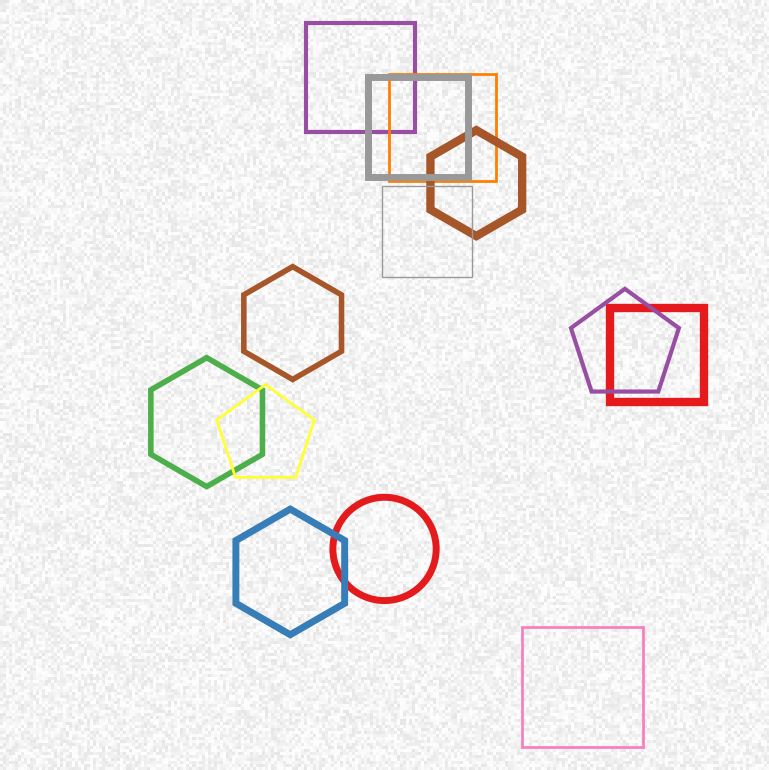[{"shape": "square", "thickness": 3, "radius": 0.31, "center": [0.853, 0.539]}, {"shape": "circle", "thickness": 2.5, "radius": 0.34, "center": [0.499, 0.287]}, {"shape": "hexagon", "thickness": 2.5, "radius": 0.41, "center": [0.377, 0.257]}, {"shape": "hexagon", "thickness": 2, "radius": 0.42, "center": [0.268, 0.452]}, {"shape": "pentagon", "thickness": 1.5, "radius": 0.37, "center": [0.812, 0.551]}, {"shape": "square", "thickness": 1.5, "radius": 0.35, "center": [0.468, 0.899]}, {"shape": "square", "thickness": 1, "radius": 0.35, "center": [0.575, 0.835]}, {"shape": "pentagon", "thickness": 1, "radius": 0.33, "center": [0.345, 0.434]}, {"shape": "hexagon", "thickness": 2, "radius": 0.37, "center": [0.38, 0.58]}, {"shape": "hexagon", "thickness": 3, "radius": 0.34, "center": [0.619, 0.762]}, {"shape": "square", "thickness": 1, "radius": 0.39, "center": [0.757, 0.108]}, {"shape": "square", "thickness": 0.5, "radius": 0.29, "center": [0.554, 0.699]}, {"shape": "square", "thickness": 2.5, "radius": 0.33, "center": [0.543, 0.835]}]